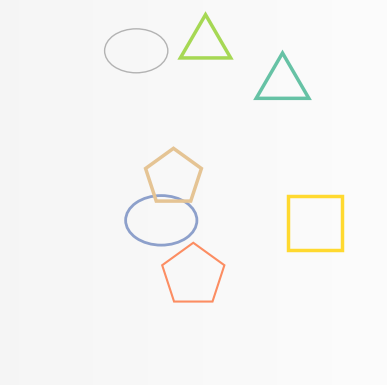[{"shape": "triangle", "thickness": 2.5, "radius": 0.39, "center": [0.729, 0.784]}, {"shape": "pentagon", "thickness": 1.5, "radius": 0.42, "center": [0.499, 0.285]}, {"shape": "oval", "thickness": 2, "radius": 0.46, "center": [0.416, 0.428]}, {"shape": "triangle", "thickness": 2.5, "radius": 0.37, "center": [0.53, 0.887]}, {"shape": "square", "thickness": 2.5, "radius": 0.35, "center": [0.813, 0.421]}, {"shape": "pentagon", "thickness": 2.5, "radius": 0.38, "center": [0.448, 0.539]}, {"shape": "oval", "thickness": 1, "radius": 0.41, "center": [0.352, 0.868]}]